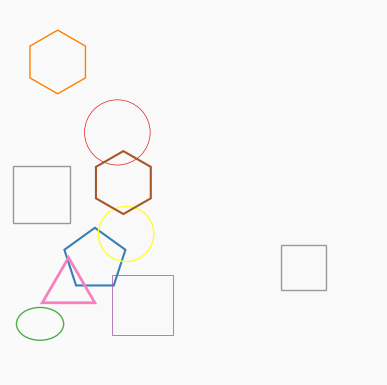[{"shape": "circle", "thickness": 0.5, "radius": 0.42, "center": [0.303, 0.656]}, {"shape": "pentagon", "thickness": 1.5, "radius": 0.41, "center": [0.245, 0.326]}, {"shape": "oval", "thickness": 1, "radius": 0.3, "center": [0.103, 0.159]}, {"shape": "square", "thickness": 0.5, "radius": 0.39, "center": [0.368, 0.207]}, {"shape": "hexagon", "thickness": 1, "radius": 0.41, "center": [0.149, 0.839]}, {"shape": "circle", "thickness": 1, "radius": 0.36, "center": [0.325, 0.392]}, {"shape": "hexagon", "thickness": 1.5, "radius": 0.41, "center": [0.318, 0.526]}, {"shape": "triangle", "thickness": 2, "radius": 0.39, "center": [0.177, 0.253]}, {"shape": "square", "thickness": 1, "radius": 0.37, "center": [0.107, 0.494]}, {"shape": "square", "thickness": 1, "radius": 0.29, "center": [0.784, 0.305]}]